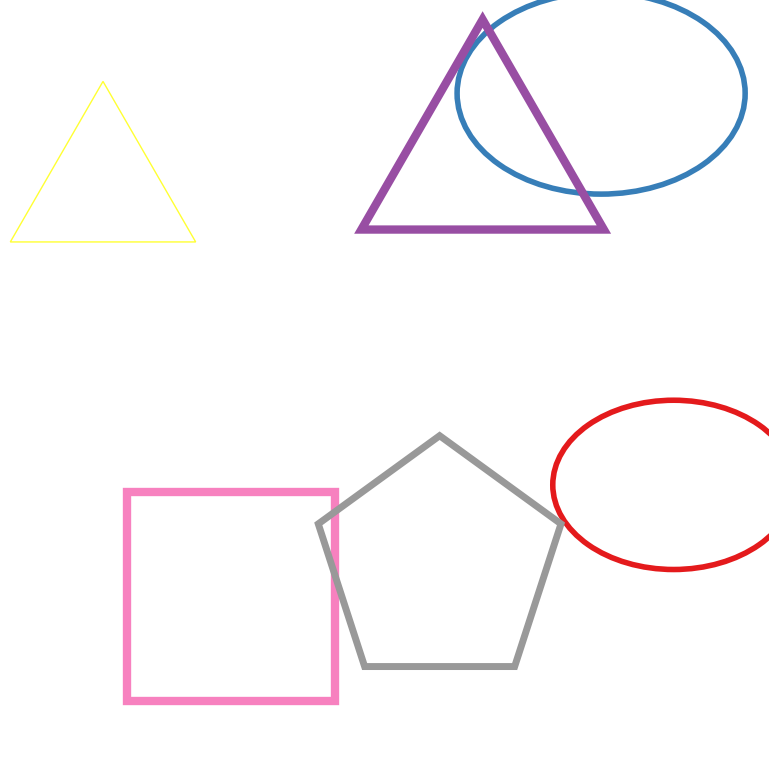[{"shape": "oval", "thickness": 2, "radius": 0.79, "center": [0.875, 0.37]}, {"shape": "oval", "thickness": 2, "radius": 0.94, "center": [0.781, 0.879]}, {"shape": "triangle", "thickness": 3, "radius": 0.91, "center": [0.627, 0.793]}, {"shape": "triangle", "thickness": 0.5, "radius": 0.69, "center": [0.134, 0.755]}, {"shape": "square", "thickness": 3, "radius": 0.68, "center": [0.3, 0.226]}, {"shape": "pentagon", "thickness": 2.5, "radius": 0.83, "center": [0.571, 0.268]}]